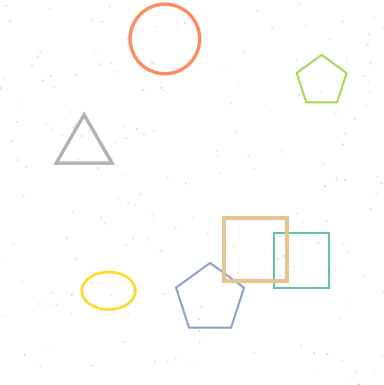[{"shape": "square", "thickness": 1.5, "radius": 0.36, "center": [0.783, 0.323]}, {"shape": "circle", "thickness": 2.5, "radius": 0.45, "center": [0.428, 0.899]}, {"shape": "pentagon", "thickness": 1.5, "radius": 0.46, "center": [0.546, 0.224]}, {"shape": "pentagon", "thickness": 1.5, "radius": 0.34, "center": [0.835, 0.789]}, {"shape": "oval", "thickness": 2, "radius": 0.35, "center": [0.282, 0.245]}, {"shape": "square", "thickness": 3, "radius": 0.41, "center": [0.664, 0.352]}, {"shape": "triangle", "thickness": 2.5, "radius": 0.42, "center": [0.219, 0.618]}]